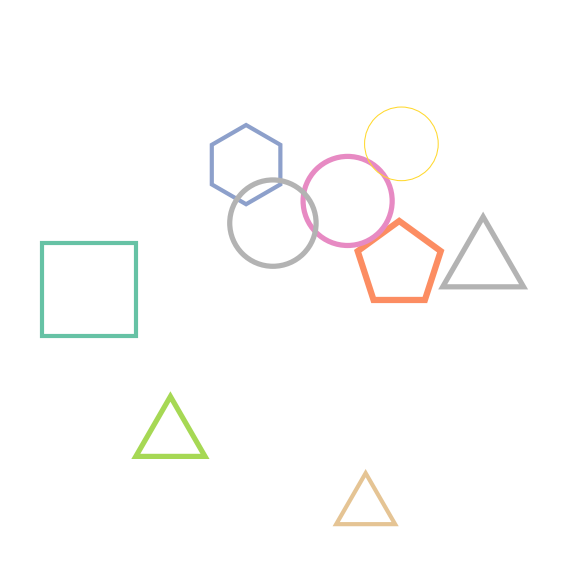[{"shape": "square", "thickness": 2, "radius": 0.4, "center": [0.154, 0.498]}, {"shape": "pentagon", "thickness": 3, "radius": 0.38, "center": [0.691, 0.541]}, {"shape": "hexagon", "thickness": 2, "radius": 0.34, "center": [0.426, 0.714]}, {"shape": "circle", "thickness": 2.5, "radius": 0.39, "center": [0.602, 0.651]}, {"shape": "triangle", "thickness": 2.5, "radius": 0.35, "center": [0.295, 0.243]}, {"shape": "circle", "thickness": 0.5, "radius": 0.32, "center": [0.695, 0.75]}, {"shape": "triangle", "thickness": 2, "radius": 0.29, "center": [0.633, 0.121]}, {"shape": "triangle", "thickness": 2.5, "radius": 0.4, "center": [0.837, 0.543]}, {"shape": "circle", "thickness": 2.5, "radius": 0.37, "center": [0.473, 0.613]}]